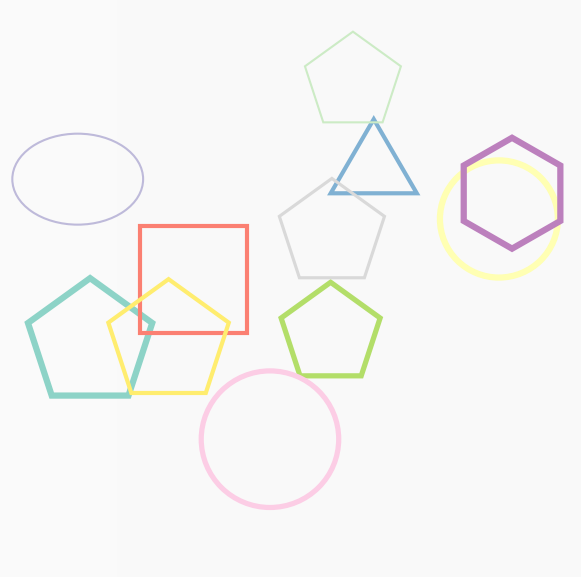[{"shape": "pentagon", "thickness": 3, "radius": 0.56, "center": [0.155, 0.405]}, {"shape": "circle", "thickness": 3, "radius": 0.51, "center": [0.858, 0.62]}, {"shape": "oval", "thickness": 1, "radius": 0.56, "center": [0.134, 0.689]}, {"shape": "square", "thickness": 2, "radius": 0.46, "center": [0.333, 0.515]}, {"shape": "triangle", "thickness": 2, "radius": 0.43, "center": [0.643, 0.707]}, {"shape": "pentagon", "thickness": 2.5, "radius": 0.45, "center": [0.569, 0.421]}, {"shape": "circle", "thickness": 2.5, "radius": 0.59, "center": [0.464, 0.239]}, {"shape": "pentagon", "thickness": 1.5, "radius": 0.48, "center": [0.571, 0.595]}, {"shape": "hexagon", "thickness": 3, "radius": 0.48, "center": [0.881, 0.665]}, {"shape": "pentagon", "thickness": 1, "radius": 0.43, "center": [0.607, 0.858]}, {"shape": "pentagon", "thickness": 2, "radius": 0.54, "center": [0.29, 0.407]}]